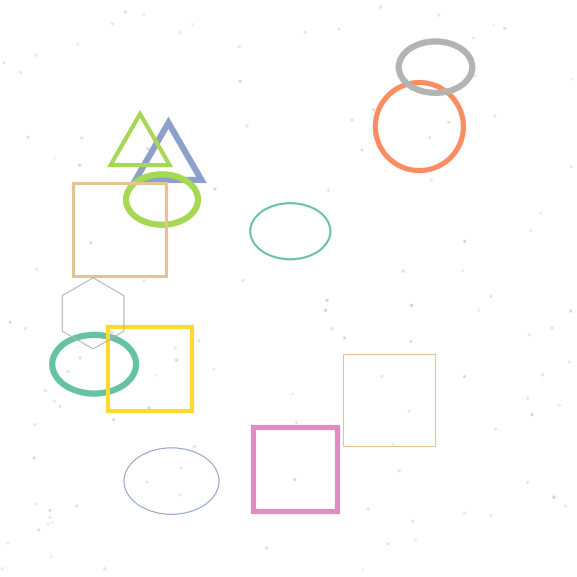[{"shape": "oval", "thickness": 1, "radius": 0.35, "center": [0.503, 0.599]}, {"shape": "oval", "thickness": 3, "radius": 0.36, "center": [0.163, 0.368]}, {"shape": "circle", "thickness": 2.5, "radius": 0.38, "center": [0.726, 0.78]}, {"shape": "oval", "thickness": 0.5, "radius": 0.41, "center": [0.297, 0.166]}, {"shape": "triangle", "thickness": 3, "radius": 0.33, "center": [0.292, 0.721]}, {"shape": "square", "thickness": 2.5, "radius": 0.36, "center": [0.511, 0.187]}, {"shape": "oval", "thickness": 3, "radius": 0.31, "center": [0.281, 0.654]}, {"shape": "triangle", "thickness": 2, "radius": 0.3, "center": [0.243, 0.743]}, {"shape": "square", "thickness": 2, "radius": 0.36, "center": [0.26, 0.361]}, {"shape": "square", "thickness": 0.5, "radius": 0.4, "center": [0.674, 0.307]}, {"shape": "square", "thickness": 1.5, "radius": 0.4, "center": [0.207, 0.601]}, {"shape": "oval", "thickness": 3, "radius": 0.32, "center": [0.754, 0.883]}, {"shape": "hexagon", "thickness": 0.5, "radius": 0.31, "center": [0.161, 0.457]}]